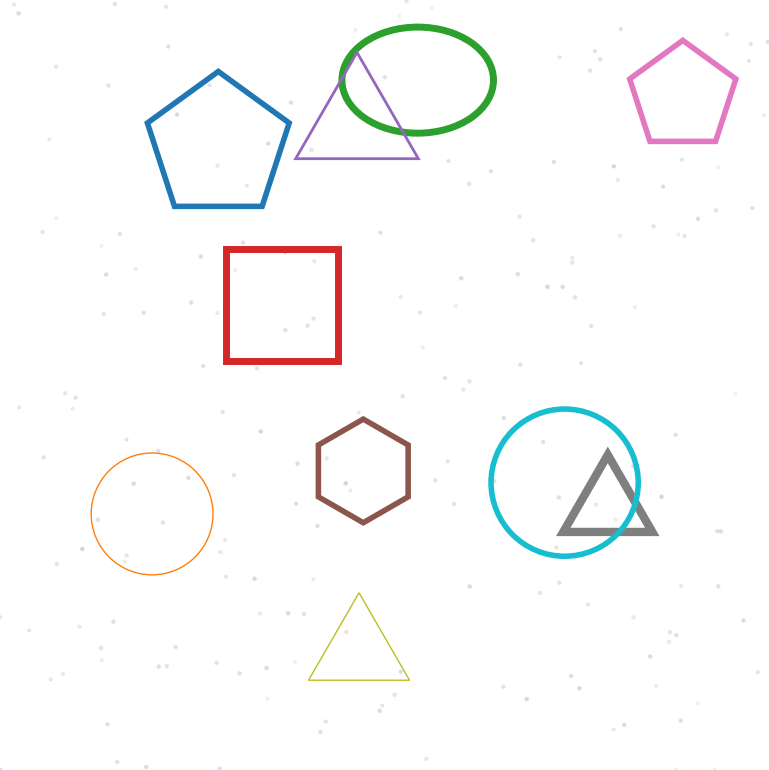[{"shape": "pentagon", "thickness": 2, "radius": 0.48, "center": [0.284, 0.81]}, {"shape": "circle", "thickness": 0.5, "radius": 0.4, "center": [0.198, 0.333]}, {"shape": "oval", "thickness": 2.5, "radius": 0.49, "center": [0.542, 0.896]}, {"shape": "square", "thickness": 2.5, "radius": 0.36, "center": [0.367, 0.604]}, {"shape": "triangle", "thickness": 1, "radius": 0.46, "center": [0.464, 0.84]}, {"shape": "hexagon", "thickness": 2, "radius": 0.34, "center": [0.472, 0.388]}, {"shape": "pentagon", "thickness": 2, "radius": 0.36, "center": [0.887, 0.875]}, {"shape": "triangle", "thickness": 3, "radius": 0.33, "center": [0.789, 0.343]}, {"shape": "triangle", "thickness": 0.5, "radius": 0.38, "center": [0.466, 0.154]}, {"shape": "circle", "thickness": 2, "radius": 0.48, "center": [0.733, 0.373]}]